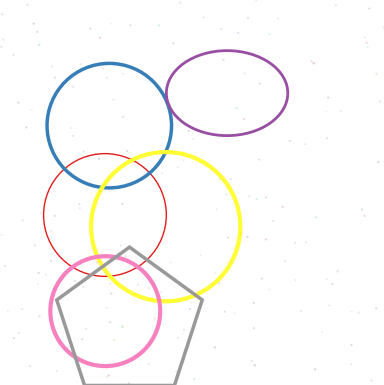[{"shape": "circle", "thickness": 1, "radius": 0.8, "center": [0.273, 0.442]}, {"shape": "circle", "thickness": 2.5, "radius": 0.81, "center": [0.284, 0.674]}, {"shape": "oval", "thickness": 2, "radius": 0.79, "center": [0.59, 0.758]}, {"shape": "circle", "thickness": 3, "radius": 0.97, "center": [0.43, 0.411]}, {"shape": "circle", "thickness": 3, "radius": 0.71, "center": [0.273, 0.192]}, {"shape": "pentagon", "thickness": 2.5, "radius": 0.99, "center": [0.336, 0.159]}]